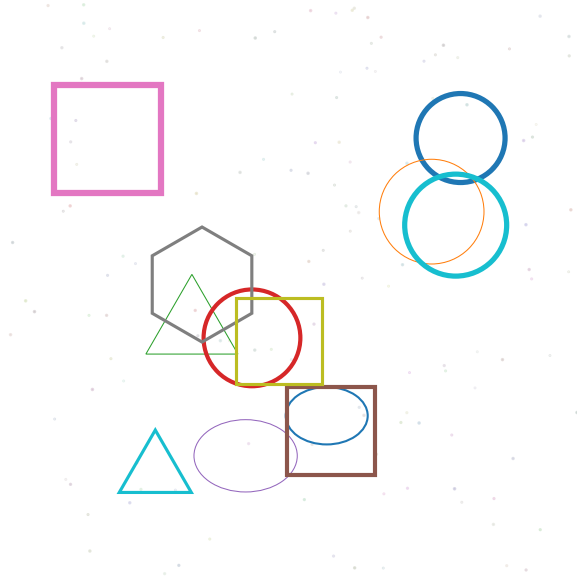[{"shape": "oval", "thickness": 1, "radius": 0.35, "center": [0.566, 0.279]}, {"shape": "circle", "thickness": 2.5, "radius": 0.39, "center": [0.798, 0.76]}, {"shape": "circle", "thickness": 0.5, "radius": 0.45, "center": [0.747, 0.633]}, {"shape": "triangle", "thickness": 0.5, "radius": 0.46, "center": [0.332, 0.432]}, {"shape": "circle", "thickness": 2, "radius": 0.42, "center": [0.436, 0.414]}, {"shape": "oval", "thickness": 0.5, "radius": 0.45, "center": [0.425, 0.21]}, {"shape": "square", "thickness": 2, "radius": 0.38, "center": [0.573, 0.253]}, {"shape": "square", "thickness": 3, "radius": 0.46, "center": [0.186, 0.759]}, {"shape": "hexagon", "thickness": 1.5, "radius": 0.5, "center": [0.35, 0.506]}, {"shape": "square", "thickness": 1.5, "radius": 0.37, "center": [0.483, 0.409]}, {"shape": "triangle", "thickness": 1.5, "radius": 0.36, "center": [0.269, 0.182]}, {"shape": "circle", "thickness": 2.5, "radius": 0.44, "center": [0.789, 0.609]}]